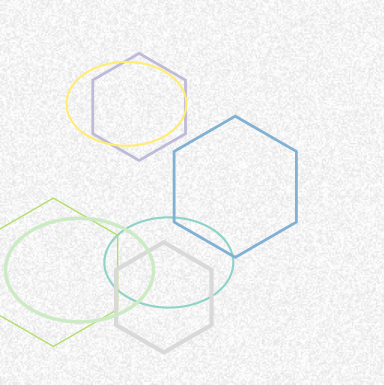[{"shape": "oval", "thickness": 1.5, "radius": 0.84, "center": [0.439, 0.318]}, {"shape": "hexagon", "thickness": 2, "radius": 0.7, "center": [0.361, 0.722]}, {"shape": "hexagon", "thickness": 2, "radius": 0.92, "center": [0.611, 0.515]}, {"shape": "hexagon", "thickness": 1, "radius": 0.96, "center": [0.139, 0.293]}, {"shape": "hexagon", "thickness": 3, "radius": 0.72, "center": [0.425, 0.228]}, {"shape": "oval", "thickness": 2.5, "radius": 0.96, "center": [0.207, 0.298]}, {"shape": "oval", "thickness": 1.5, "radius": 0.78, "center": [0.328, 0.73]}]